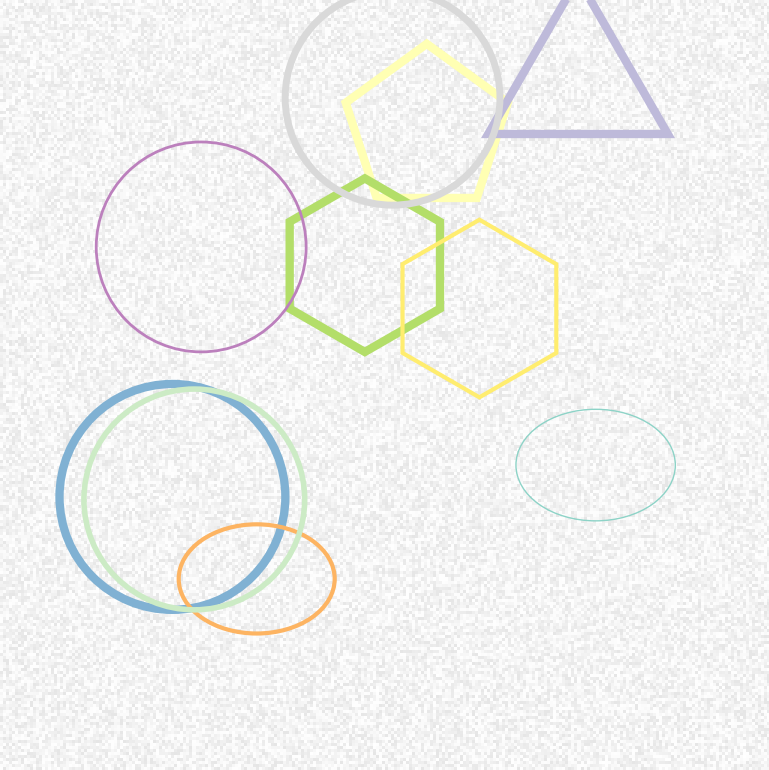[{"shape": "oval", "thickness": 0.5, "radius": 0.52, "center": [0.774, 0.396]}, {"shape": "pentagon", "thickness": 3, "radius": 0.55, "center": [0.554, 0.832]}, {"shape": "triangle", "thickness": 3, "radius": 0.67, "center": [0.751, 0.893]}, {"shape": "circle", "thickness": 3, "radius": 0.73, "center": [0.224, 0.355]}, {"shape": "oval", "thickness": 1.5, "radius": 0.51, "center": [0.333, 0.248]}, {"shape": "hexagon", "thickness": 3, "radius": 0.56, "center": [0.474, 0.656]}, {"shape": "circle", "thickness": 2.5, "radius": 0.7, "center": [0.51, 0.873]}, {"shape": "circle", "thickness": 1, "radius": 0.68, "center": [0.261, 0.679]}, {"shape": "circle", "thickness": 2, "radius": 0.72, "center": [0.252, 0.351]}, {"shape": "hexagon", "thickness": 1.5, "radius": 0.58, "center": [0.623, 0.599]}]